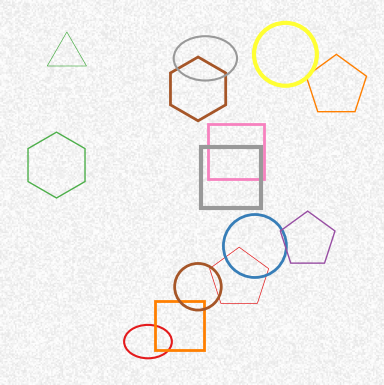[{"shape": "pentagon", "thickness": 0.5, "radius": 0.4, "center": [0.621, 0.277]}, {"shape": "oval", "thickness": 1.5, "radius": 0.31, "center": [0.384, 0.113]}, {"shape": "circle", "thickness": 2, "radius": 0.41, "center": [0.662, 0.361]}, {"shape": "hexagon", "thickness": 1, "radius": 0.43, "center": [0.147, 0.571]}, {"shape": "triangle", "thickness": 0.5, "radius": 0.29, "center": [0.174, 0.858]}, {"shape": "pentagon", "thickness": 1, "radius": 0.37, "center": [0.799, 0.377]}, {"shape": "pentagon", "thickness": 1, "radius": 0.41, "center": [0.874, 0.777]}, {"shape": "square", "thickness": 2, "radius": 0.32, "center": [0.466, 0.155]}, {"shape": "circle", "thickness": 3, "radius": 0.41, "center": [0.741, 0.859]}, {"shape": "circle", "thickness": 2, "radius": 0.3, "center": [0.514, 0.255]}, {"shape": "hexagon", "thickness": 2, "radius": 0.41, "center": [0.514, 0.769]}, {"shape": "square", "thickness": 2, "radius": 0.36, "center": [0.613, 0.607]}, {"shape": "oval", "thickness": 1.5, "radius": 0.41, "center": [0.533, 0.848]}, {"shape": "square", "thickness": 3, "radius": 0.39, "center": [0.6, 0.539]}]